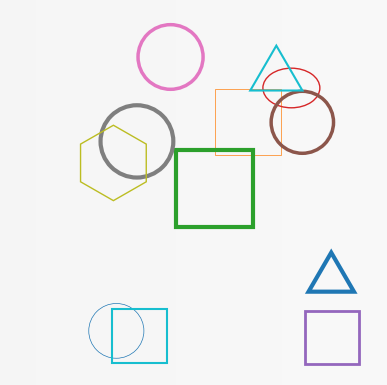[{"shape": "circle", "thickness": 0.5, "radius": 0.36, "center": [0.3, 0.141]}, {"shape": "triangle", "thickness": 3, "radius": 0.34, "center": [0.855, 0.276]}, {"shape": "square", "thickness": 0.5, "radius": 0.43, "center": [0.639, 0.683]}, {"shape": "square", "thickness": 3, "radius": 0.5, "center": [0.553, 0.51]}, {"shape": "oval", "thickness": 1, "radius": 0.37, "center": [0.752, 0.771]}, {"shape": "square", "thickness": 2, "radius": 0.35, "center": [0.857, 0.123]}, {"shape": "circle", "thickness": 2.5, "radius": 0.4, "center": [0.78, 0.682]}, {"shape": "circle", "thickness": 2.5, "radius": 0.42, "center": [0.44, 0.852]}, {"shape": "circle", "thickness": 3, "radius": 0.47, "center": [0.353, 0.633]}, {"shape": "hexagon", "thickness": 1, "radius": 0.49, "center": [0.293, 0.577]}, {"shape": "triangle", "thickness": 1.5, "radius": 0.39, "center": [0.713, 0.804]}, {"shape": "square", "thickness": 1.5, "radius": 0.35, "center": [0.36, 0.127]}]